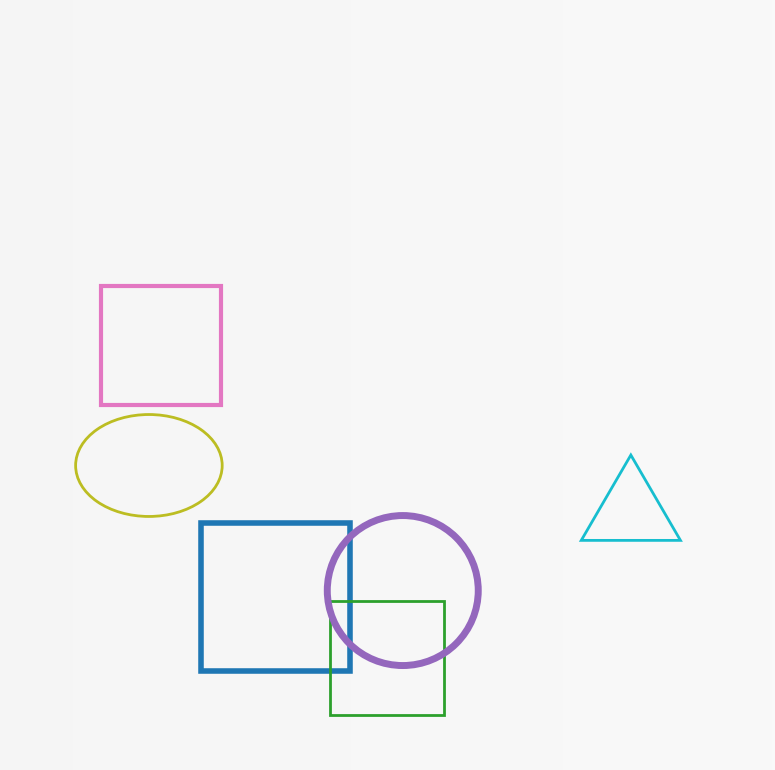[{"shape": "square", "thickness": 2, "radius": 0.48, "center": [0.355, 0.225]}, {"shape": "square", "thickness": 1, "radius": 0.37, "center": [0.499, 0.146]}, {"shape": "circle", "thickness": 2.5, "radius": 0.49, "center": [0.52, 0.233]}, {"shape": "square", "thickness": 1.5, "radius": 0.39, "center": [0.208, 0.552]}, {"shape": "oval", "thickness": 1, "radius": 0.47, "center": [0.192, 0.395]}, {"shape": "triangle", "thickness": 1, "radius": 0.37, "center": [0.814, 0.335]}]